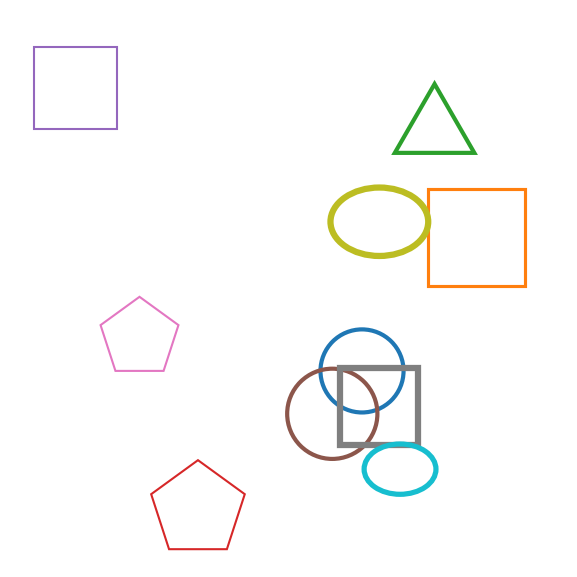[{"shape": "circle", "thickness": 2, "radius": 0.36, "center": [0.627, 0.357]}, {"shape": "square", "thickness": 1.5, "radius": 0.42, "center": [0.825, 0.588]}, {"shape": "triangle", "thickness": 2, "radius": 0.4, "center": [0.753, 0.774]}, {"shape": "pentagon", "thickness": 1, "radius": 0.43, "center": [0.343, 0.117]}, {"shape": "square", "thickness": 1, "radius": 0.36, "center": [0.131, 0.847]}, {"shape": "circle", "thickness": 2, "radius": 0.39, "center": [0.575, 0.283]}, {"shape": "pentagon", "thickness": 1, "radius": 0.35, "center": [0.242, 0.414]}, {"shape": "square", "thickness": 3, "radius": 0.34, "center": [0.657, 0.295]}, {"shape": "oval", "thickness": 3, "radius": 0.42, "center": [0.657, 0.615]}, {"shape": "oval", "thickness": 2.5, "radius": 0.31, "center": [0.693, 0.187]}]